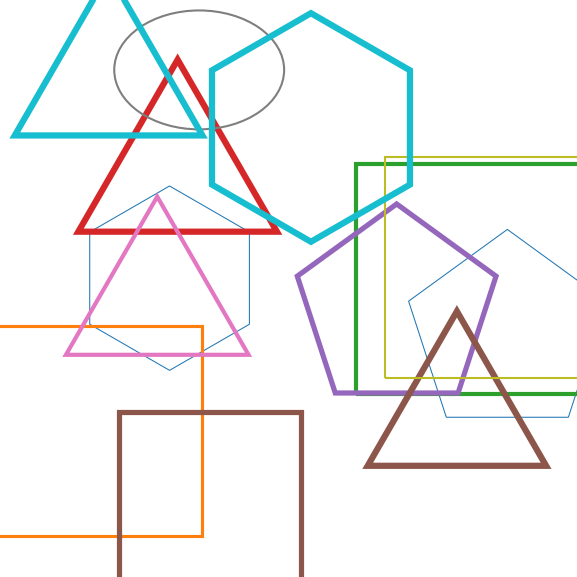[{"shape": "pentagon", "thickness": 0.5, "radius": 0.9, "center": [0.879, 0.422]}, {"shape": "hexagon", "thickness": 0.5, "radius": 0.8, "center": [0.294, 0.517]}, {"shape": "square", "thickness": 1.5, "radius": 0.91, "center": [0.169, 0.252]}, {"shape": "square", "thickness": 2, "radius": 0.99, "center": [0.816, 0.515]}, {"shape": "triangle", "thickness": 3, "radius": 0.99, "center": [0.308, 0.697]}, {"shape": "pentagon", "thickness": 2.5, "radius": 0.9, "center": [0.687, 0.465]}, {"shape": "triangle", "thickness": 3, "radius": 0.89, "center": [0.791, 0.282]}, {"shape": "square", "thickness": 2.5, "radius": 0.79, "center": [0.363, 0.129]}, {"shape": "triangle", "thickness": 2, "radius": 0.91, "center": [0.272, 0.476]}, {"shape": "oval", "thickness": 1, "radius": 0.74, "center": [0.345, 0.878]}, {"shape": "square", "thickness": 1, "radius": 0.95, "center": [0.857, 0.536]}, {"shape": "triangle", "thickness": 3, "radius": 0.94, "center": [0.188, 0.858]}, {"shape": "hexagon", "thickness": 3, "radius": 0.99, "center": [0.538, 0.778]}]